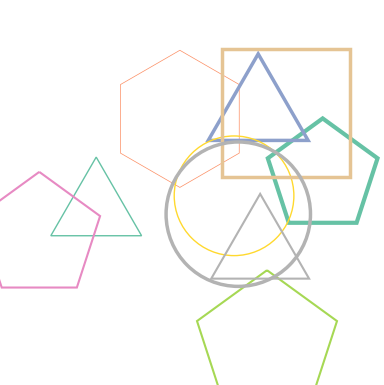[{"shape": "pentagon", "thickness": 3, "radius": 0.75, "center": [0.838, 0.543]}, {"shape": "triangle", "thickness": 1, "radius": 0.68, "center": [0.25, 0.456]}, {"shape": "hexagon", "thickness": 0.5, "radius": 0.89, "center": [0.467, 0.691]}, {"shape": "triangle", "thickness": 2.5, "radius": 0.75, "center": [0.671, 0.71]}, {"shape": "pentagon", "thickness": 1.5, "radius": 0.83, "center": [0.102, 0.387]}, {"shape": "pentagon", "thickness": 1.5, "radius": 0.96, "center": [0.694, 0.107]}, {"shape": "circle", "thickness": 1, "radius": 0.78, "center": [0.608, 0.491]}, {"shape": "square", "thickness": 2.5, "radius": 0.83, "center": [0.743, 0.707]}, {"shape": "circle", "thickness": 2.5, "radius": 0.94, "center": [0.619, 0.444]}, {"shape": "triangle", "thickness": 1.5, "radius": 0.73, "center": [0.676, 0.35]}]